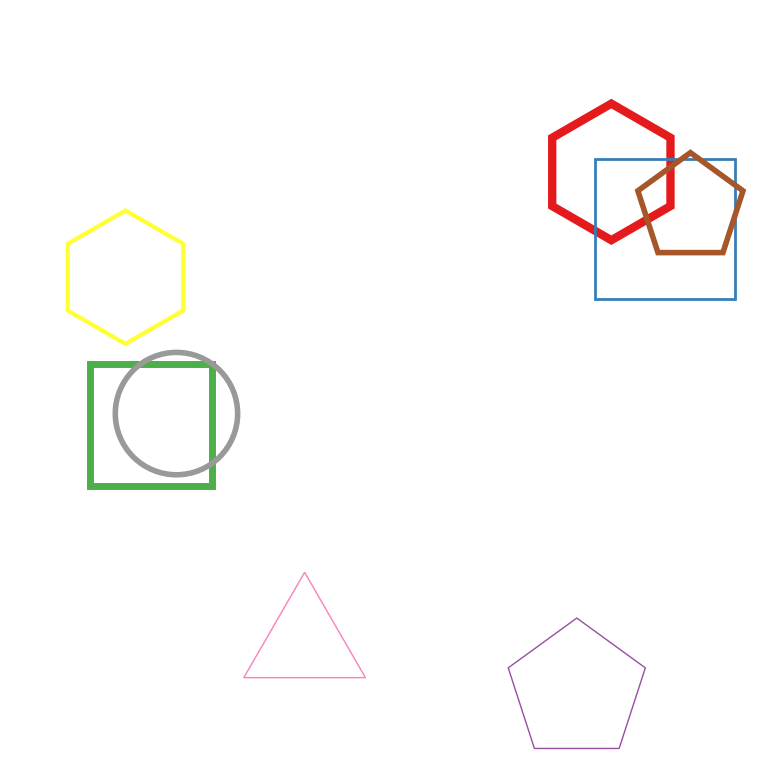[{"shape": "hexagon", "thickness": 3, "radius": 0.44, "center": [0.794, 0.777]}, {"shape": "square", "thickness": 1, "radius": 0.46, "center": [0.864, 0.703]}, {"shape": "square", "thickness": 2.5, "radius": 0.4, "center": [0.196, 0.448]}, {"shape": "pentagon", "thickness": 0.5, "radius": 0.47, "center": [0.749, 0.104]}, {"shape": "hexagon", "thickness": 1.5, "radius": 0.43, "center": [0.163, 0.64]}, {"shape": "pentagon", "thickness": 2, "radius": 0.36, "center": [0.897, 0.73]}, {"shape": "triangle", "thickness": 0.5, "radius": 0.46, "center": [0.396, 0.166]}, {"shape": "circle", "thickness": 2, "radius": 0.4, "center": [0.229, 0.463]}]